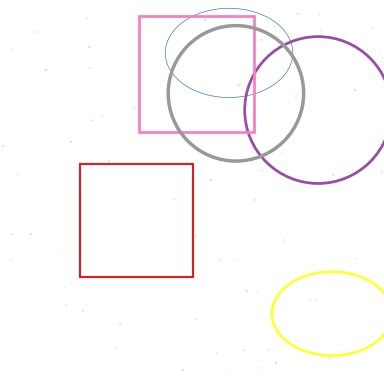[{"shape": "square", "thickness": 1.5, "radius": 0.73, "center": [0.355, 0.427]}, {"shape": "oval", "thickness": 0.5, "radius": 0.83, "center": [0.595, 0.863]}, {"shape": "circle", "thickness": 2, "radius": 0.95, "center": [0.826, 0.714]}, {"shape": "oval", "thickness": 2, "radius": 0.78, "center": [0.862, 0.185]}, {"shape": "square", "thickness": 2, "radius": 0.75, "center": [0.511, 0.808]}, {"shape": "circle", "thickness": 2.5, "radius": 0.88, "center": [0.613, 0.758]}]